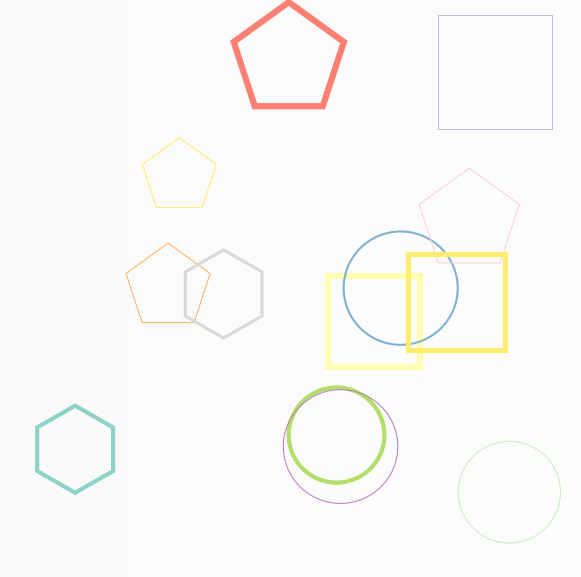[{"shape": "hexagon", "thickness": 2, "radius": 0.38, "center": [0.129, 0.221]}, {"shape": "square", "thickness": 3, "radius": 0.4, "center": [0.643, 0.442]}, {"shape": "square", "thickness": 0.5, "radius": 0.49, "center": [0.852, 0.874]}, {"shape": "pentagon", "thickness": 3, "radius": 0.5, "center": [0.497, 0.896]}, {"shape": "circle", "thickness": 1, "radius": 0.49, "center": [0.689, 0.5]}, {"shape": "pentagon", "thickness": 0.5, "radius": 0.38, "center": [0.289, 0.502]}, {"shape": "circle", "thickness": 2, "radius": 0.41, "center": [0.579, 0.246]}, {"shape": "pentagon", "thickness": 0.5, "radius": 0.45, "center": [0.807, 0.617]}, {"shape": "hexagon", "thickness": 1.5, "radius": 0.38, "center": [0.385, 0.49]}, {"shape": "circle", "thickness": 0.5, "radius": 0.49, "center": [0.586, 0.226]}, {"shape": "circle", "thickness": 0.5, "radius": 0.44, "center": [0.876, 0.147]}, {"shape": "square", "thickness": 2.5, "radius": 0.42, "center": [0.785, 0.476]}, {"shape": "pentagon", "thickness": 0.5, "radius": 0.33, "center": [0.309, 0.694]}]